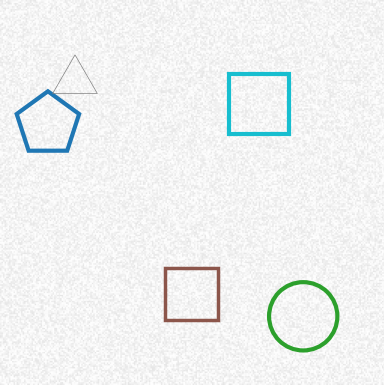[{"shape": "pentagon", "thickness": 3, "radius": 0.43, "center": [0.124, 0.678]}, {"shape": "circle", "thickness": 3, "radius": 0.44, "center": [0.788, 0.178]}, {"shape": "square", "thickness": 2.5, "radius": 0.34, "center": [0.498, 0.237]}, {"shape": "triangle", "thickness": 0.5, "radius": 0.34, "center": [0.195, 0.791]}, {"shape": "square", "thickness": 3, "radius": 0.39, "center": [0.674, 0.729]}]